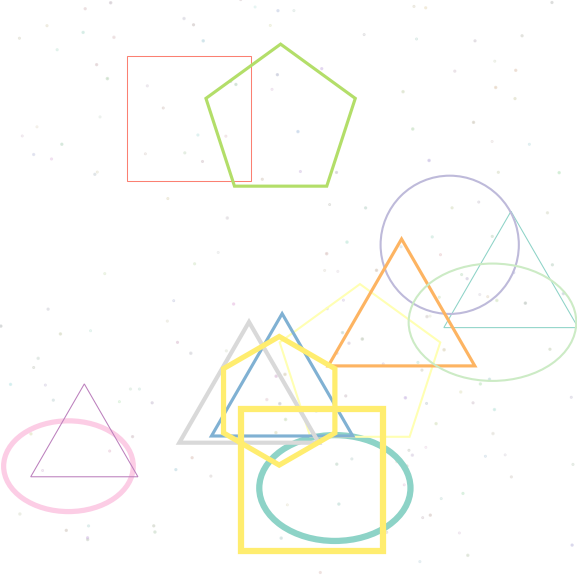[{"shape": "oval", "thickness": 3, "radius": 0.65, "center": [0.58, 0.154]}, {"shape": "triangle", "thickness": 0.5, "radius": 0.67, "center": [0.885, 0.499]}, {"shape": "pentagon", "thickness": 1, "radius": 0.73, "center": [0.623, 0.361]}, {"shape": "circle", "thickness": 1, "radius": 0.6, "center": [0.779, 0.575]}, {"shape": "square", "thickness": 0.5, "radius": 0.54, "center": [0.327, 0.794]}, {"shape": "triangle", "thickness": 1.5, "radius": 0.71, "center": [0.489, 0.315]}, {"shape": "triangle", "thickness": 1.5, "radius": 0.73, "center": [0.695, 0.439]}, {"shape": "pentagon", "thickness": 1.5, "radius": 0.68, "center": [0.486, 0.787]}, {"shape": "oval", "thickness": 2.5, "radius": 0.56, "center": [0.119, 0.192]}, {"shape": "triangle", "thickness": 2, "radius": 0.7, "center": [0.431, 0.302]}, {"shape": "triangle", "thickness": 0.5, "radius": 0.54, "center": [0.146, 0.227]}, {"shape": "oval", "thickness": 1, "radius": 0.73, "center": [0.853, 0.441]}, {"shape": "square", "thickness": 3, "radius": 0.62, "center": [0.54, 0.168]}, {"shape": "hexagon", "thickness": 2.5, "radius": 0.56, "center": [0.483, 0.305]}]